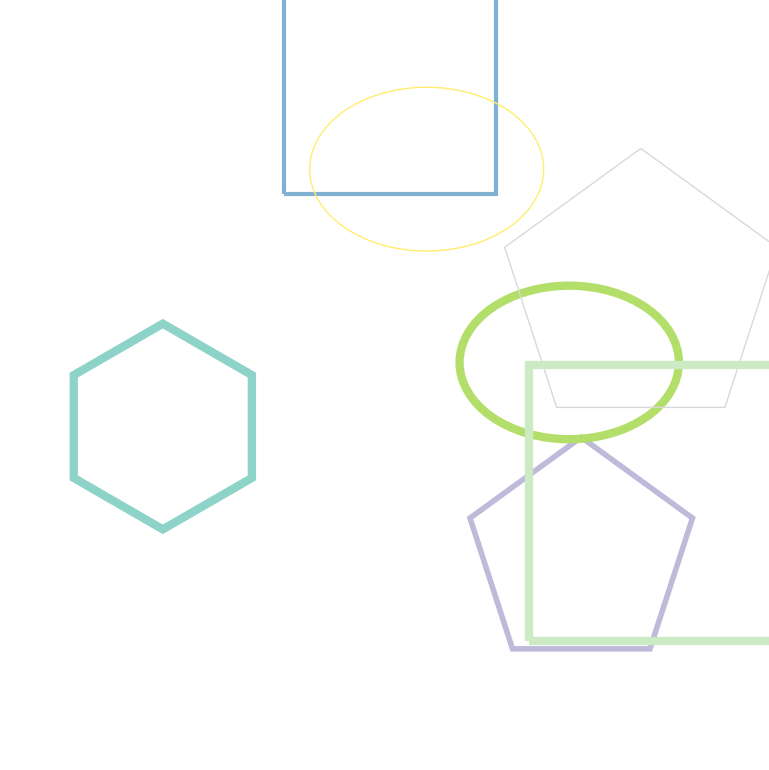[{"shape": "hexagon", "thickness": 3, "radius": 0.67, "center": [0.211, 0.446]}, {"shape": "pentagon", "thickness": 2, "radius": 0.76, "center": [0.755, 0.28]}, {"shape": "square", "thickness": 1.5, "radius": 0.69, "center": [0.507, 0.885]}, {"shape": "oval", "thickness": 3, "radius": 0.71, "center": [0.739, 0.529]}, {"shape": "pentagon", "thickness": 0.5, "radius": 0.93, "center": [0.832, 0.621]}, {"shape": "square", "thickness": 3, "radius": 0.9, "center": [0.866, 0.347]}, {"shape": "oval", "thickness": 0.5, "radius": 0.76, "center": [0.554, 0.78]}]